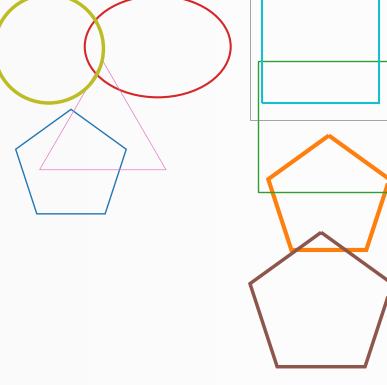[{"shape": "pentagon", "thickness": 1, "radius": 0.75, "center": [0.183, 0.566]}, {"shape": "pentagon", "thickness": 3, "radius": 0.82, "center": [0.849, 0.484]}, {"shape": "square", "thickness": 1, "radius": 0.85, "center": [0.837, 0.671]}, {"shape": "oval", "thickness": 1.5, "radius": 0.94, "center": [0.407, 0.879]}, {"shape": "pentagon", "thickness": 2.5, "radius": 0.96, "center": [0.829, 0.204]}, {"shape": "triangle", "thickness": 0.5, "radius": 0.94, "center": [0.265, 0.653]}, {"shape": "square", "thickness": 0.5, "radius": 0.95, "center": [0.835, 0.879]}, {"shape": "circle", "thickness": 2.5, "radius": 0.71, "center": [0.126, 0.873]}, {"shape": "square", "thickness": 1.5, "radius": 0.76, "center": [0.827, 0.885]}]